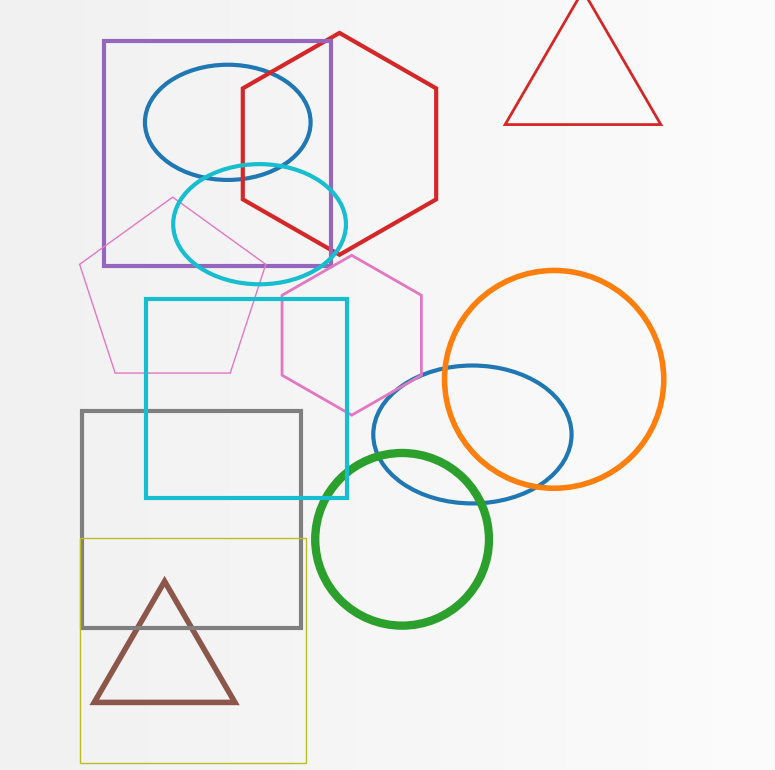[{"shape": "oval", "thickness": 1.5, "radius": 0.53, "center": [0.294, 0.841]}, {"shape": "oval", "thickness": 1.5, "radius": 0.64, "center": [0.61, 0.436]}, {"shape": "circle", "thickness": 2, "radius": 0.71, "center": [0.715, 0.507]}, {"shape": "circle", "thickness": 3, "radius": 0.56, "center": [0.519, 0.3]}, {"shape": "hexagon", "thickness": 1.5, "radius": 0.72, "center": [0.438, 0.813]}, {"shape": "triangle", "thickness": 1, "radius": 0.58, "center": [0.752, 0.896]}, {"shape": "square", "thickness": 1.5, "radius": 0.73, "center": [0.281, 0.8]}, {"shape": "triangle", "thickness": 2, "radius": 0.52, "center": [0.212, 0.14]}, {"shape": "pentagon", "thickness": 0.5, "radius": 0.63, "center": [0.223, 0.618]}, {"shape": "hexagon", "thickness": 1, "radius": 0.52, "center": [0.454, 0.565]}, {"shape": "square", "thickness": 1.5, "radius": 0.71, "center": [0.247, 0.325]}, {"shape": "square", "thickness": 0.5, "radius": 0.73, "center": [0.249, 0.156]}, {"shape": "square", "thickness": 1.5, "radius": 0.65, "center": [0.318, 0.483]}, {"shape": "oval", "thickness": 1.5, "radius": 0.56, "center": [0.335, 0.709]}]